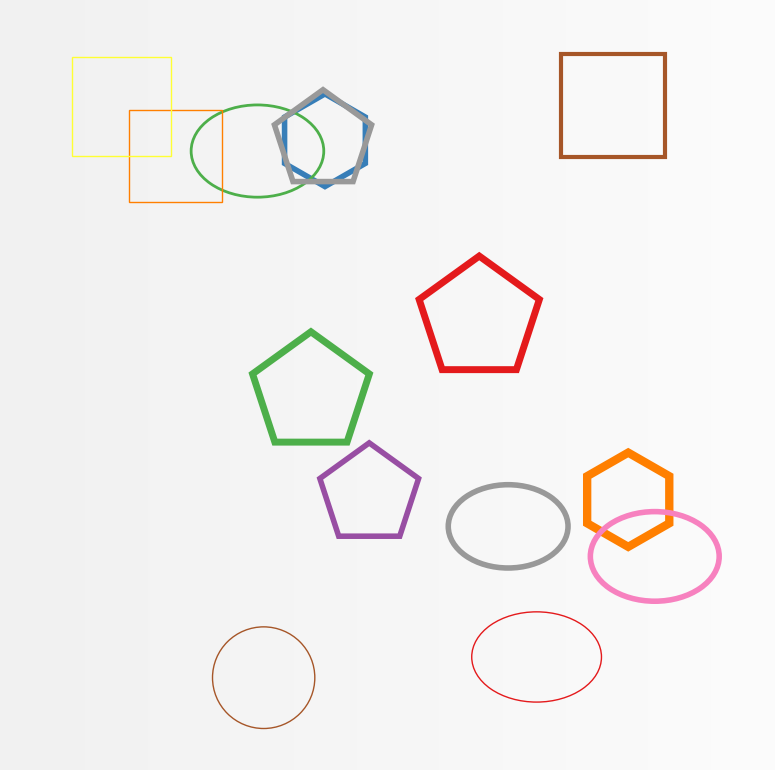[{"shape": "oval", "thickness": 0.5, "radius": 0.42, "center": [0.692, 0.147]}, {"shape": "pentagon", "thickness": 2.5, "radius": 0.41, "center": [0.618, 0.586]}, {"shape": "hexagon", "thickness": 2, "radius": 0.3, "center": [0.419, 0.818]}, {"shape": "oval", "thickness": 1, "radius": 0.43, "center": [0.332, 0.804]}, {"shape": "pentagon", "thickness": 2.5, "radius": 0.4, "center": [0.401, 0.49]}, {"shape": "pentagon", "thickness": 2, "radius": 0.33, "center": [0.476, 0.358]}, {"shape": "square", "thickness": 0.5, "radius": 0.3, "center": [0.226, 0.797]}, {"shape": "hexagon", "thickness": 3, "radius": 0.31, "center": [0.811, 0.351]}, {"shape": "square", "thickness": 0.5, "radius": 0.32, "center": [0.157, 0.862]}, {"shape": "circle", "thickness": 0.5, "radius": 0.33, "center": [0.34, 0.12]}, {"shape": "square", "thickness": 1.5, "radius": 0.33, "center": [0.791, 0.863]}, {"shape": "oval", "thickness": 2, "radius": 0.42, "center": [0.845, 0.277]}, {"shape": "oval", "thickness": 2, "radius": 0.39, "center": [0.656, 0.316]}, {"shape": "pentagon", "thickness": 2, "radius": 0.33, "center": [0.417, 0.818]}]